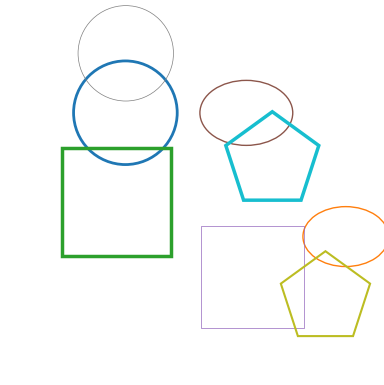[{"shape": "circle", "thickness": 2, "radius": 0.67, "center": [0.326, 0.707]}, {"shape": "oval", "thickness": 1, "radius": 0.56, "center": [0.898, 0.385]}, {"shape": "square", "thickness": 2.5, "radius": 0.71, "center": [0.302, 0.475]}, {"shape": "square", "thickness": 0.5, "radius": 0.67, "center": [0.656, 0.281]}, {"shape": "oval", "thickness": 1, "radius": 0.6, "center": [0.64, 0.707]}, {"shape": "circle", "thickness": 0.5, "radius": 0.62, "center": [0.327, 0.861]}, {"shape": "pentagon", "thickness": 1.5, "radius": 0.61, "center": [0.845, 0.226]}, {"shape": "pentagon", "thickness": 2.5, "radius": 0.63, "center": [0.707, 0.583]}]